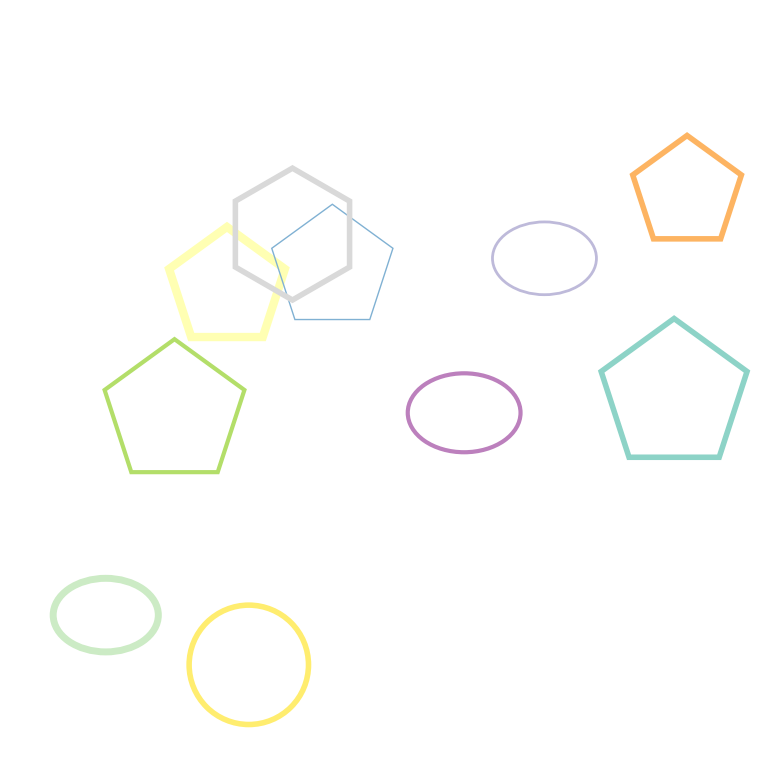[{"shape": "pentagon", "thickness": 2, "radius": 0.5, "center": [0.875, 0.487]}, {"shape": "pentagon", "thickness": 3, "radius": 0.4, "center": [0.295, 0.626]}, {"shape": "oval", "thickness": 1, "radius": 0.34, "center": [0.707, 0.665]}, {"shape": "pentagon", "thickness": 0.5, "radius": 0.41, "center": [0.432, 0.652]}, {"shape": "pentagon", "thickness": 2, "radius": 0.37, "center": [0.892, 0.75]}, {"shape": "pentagon", "thickness": 1.5, "radius": 0.48, "center": [0.227, 0.464]}, {"shape": "hexagon", "thickness": 2, "radius": 0.43, "center": [0.38, 0.696]}, {"shape": "oval", "thickness": 1.5, "radius": 0.37, "center": [0.603, 0.464]}, {"shape": "oval", "thickness": 2.5, "radius": 0.34, "center": [0.137, 0.201]}, {"shape": "circle", "thickness": 2, "radius": 0.39, "center": [0.323, 0.137]}]